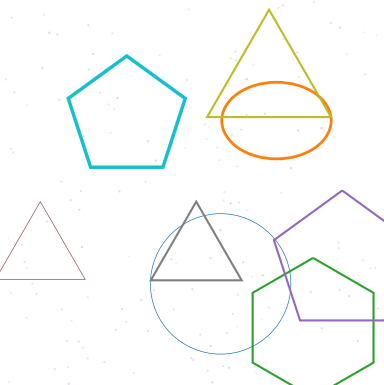[{"shape": "circle", "thickness": 0.5, "radius": 0.91, "center": [0.573, 0.263]}, {"shape": "oval", "thickness": 2, "radius": 0.71, "center": [0.718, 0.687]}, {"shape": "hexagon", "thickness": 1.5, "radius": 0.91, "center": [0.813, 0.149]}, {"shape": "pentagon", "thickness": 1.5, "radius": 0.93, "center": [0.889, 0.319]}, {"shape": "triangle", "thickness": 0.5, "radius": 0.67, "center": [0.105, 0.341]}, {"shape": "triangle", "thickness": 1.5, "radius": 0.68, "center": [0.51, 0.34]}, {"shape": "triangle", "thickness": 1.5, "radius": 0.93, "center": [0.699, 0.789]}, {"shape": "pentagon", "thickness": 2.5, "radius": 0.8, "center": [0.329, 0.695]}]